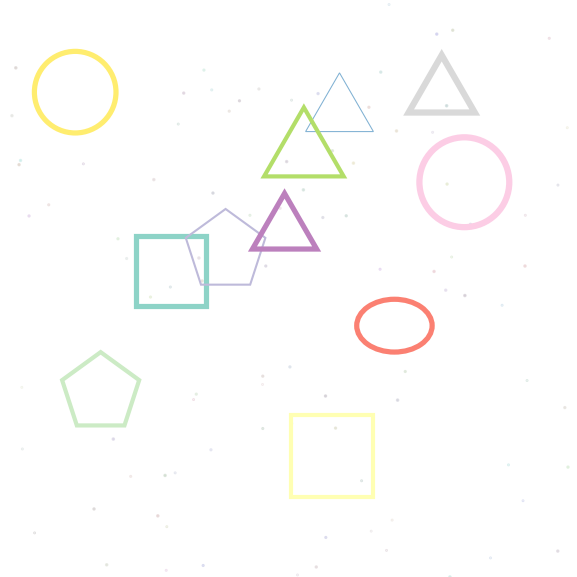[{"shape": "square", "thickness": 2.5, "radius": 0.3, "center": [0.296, 0.529]}, {"shape": "square", "thickness": 2, "radius": 0.36, "center": [0.574, 0.209]}, {"shape": "pentagon", "thickness": 1, "radius": 0.36, "center": [0.391, 0.565]}, {"shape": "oval", "thickness": 2.5, "radius": 0.33, "center": [0.683, 0.435]}, {"shape": "triangle", "thickness": 0.5, "radius": 0.34, "center": [0.588, 0.805]}, {"shape": "triangle", "thickness": 2, "radius": 0.4, "center": [0.526, 0.733]}, {"shape": "circle", "thickness": 3, "radius": 0.39, "center": [0.804, 0.684]}, {"shape": "triangle", "thickness": 3, "radius": 0.33, "center": [0.765, 0.837]}, {"shape": "triangle", "thickness": 2.5, "radius": 0.32, "center": [0.493, 0.6]}, {"shape": "pentagon", "thickness": 2, "radius": 0.35, "center": [0.174, 0.319]}, {"shape": "circle", "thickness": 2.5, "radius": 0.35, "center": [0.13, 0.84]}]